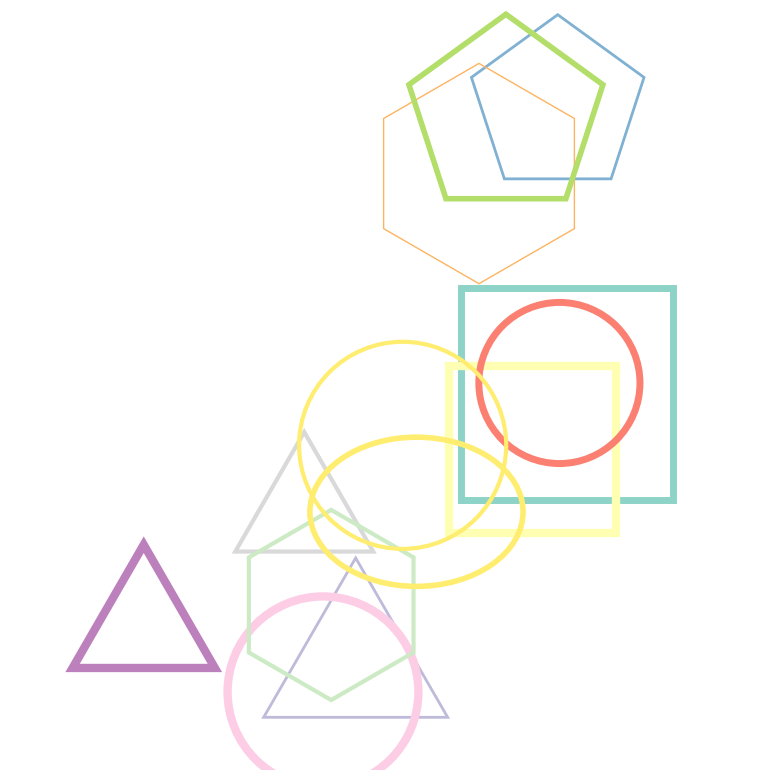[{"shape": "square", "thickness": 2.5, "radius": 0.69, "center": [0.736, 0.488]}, {"shape": "square", "thickness": 3, "radius": 0.54, "center": [0.692, 0.417]}, {"shape": "triangle", "thickness": 1, "radius": 0.69, "center": [0.462, 0.137]}, {"shape": "circle", "thickness": 2.5, "radius": 0.52, "center": [0.726, 0.503]}, {"shape": "pentagon", "thickness": 1, "radius": 0.59, "center": [0.724, 0.863]}, {"shape": "hexagon", "thickness": 0.5, "radius": 0.72, "center": [0.622, 0.775]}, {"shape": "pentagon", "thickness": 2, "radius": 0.66, "center": [0.657, 0.849]}, {"shape": "circle", "thickness": 3, "radius": 0.62, "center": [0.419, 0.101]}, {"shape": "triangle", "thickness": 1.5, "radius": 0.52, "center": [0.395, 0.335]}, {"shape": "triangle", "thickness": 3, "radius": 0.53, "center": [0.187, 0.186]}, {"shape": "hexagon", "thickness": 1.5, "radius": 0.62, "center": [0.43, 0.214]}, {"shape": "oval", "thickness": 2, "radius": 0.69, "center": [0.541, 0.335]}, {"shape": "circle", "thickness": 1.5, "radius": 0.67, "center": [0.523, 0.422]}]